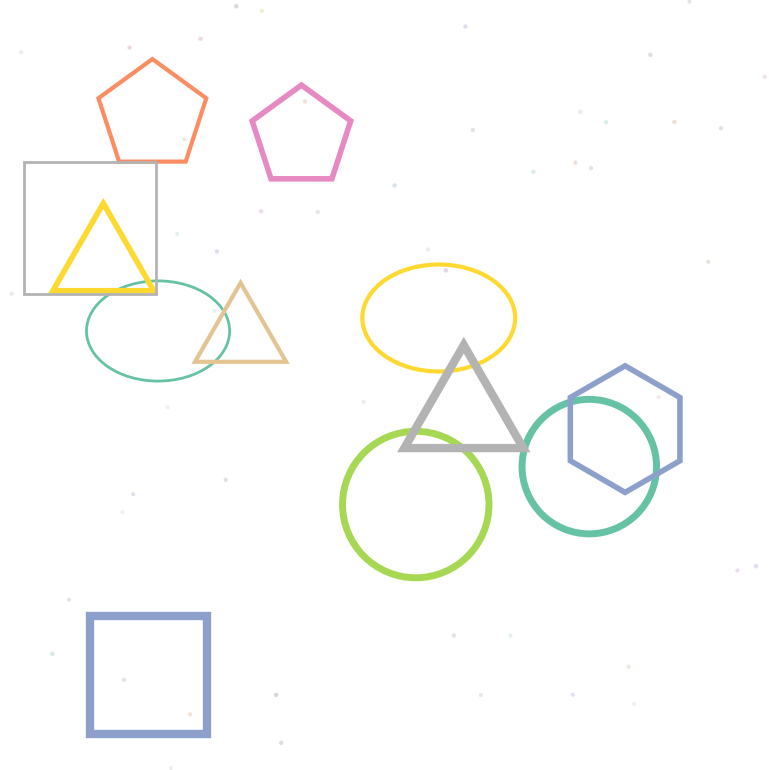[{"shape": "oval", "thickness": 1, "radius": 0.46, "center": [0.205, 0.57]}, {"shape": "circle", "thickness": 2.5, "radius": 0.44, "center": [0.765, 0.394]}, {"shape": "pentagon", "thickness": 1.5, "radius": 0.37, "center": [0.198, 0.85]}, {"shape": "square", "thickness": 3, "radius": 0.38, "center": [0.193, 0.123]}, {"shape": "hexagon", "thickness": 2, "radius": 0.41, "center": [0.812, 0.443]}, {"shape": "pentagon", "thickness": 2, "radius": 0.34, "center": [0.391, 0.822]}, {"shape": "circle", "thickness": 2.5, "radius": 0.48, "center": [0.54, 0.345]}, {"shape": "triangle", "thickness": 2, "radius": 0.38, "center": [0.134, 0.66]}, {"shape": "oval", "thickness": 1.5, "radius": 0.5, "center": [0.57, 0.587]}, {"shape": "triangle", "thickness": 1.5, "radius": 0.34, "center": [0.312, 0.564]}, {"shape": "triangle", "thickness": 3, "radius": 0.45, "center": [0.602, 0.463]}, {"shape": "square", "thickness": 1, "radius": 0.43, "center": [0.117, 0.704]}]